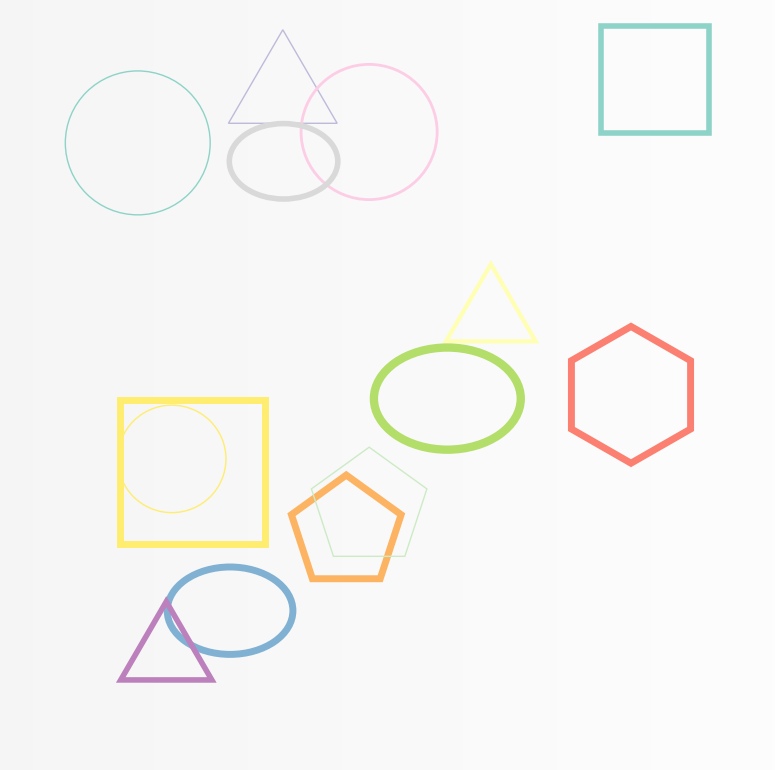[{"shape": "circle", "thickness": 0.5, "radius": 0.47, "center": [0.178, 0.814]}, {"shape": "square", "thickness": 2, "radius": 0.35, "center": [0.845, 0.897]}, {"shape": "triangle", "thickness": 1.5, "radius": 0.33, "center": [0.633, 0.59]}, {"shape": "triangle", "thickness": 0.5, "radius": 0.4, "center": [0.365, 0.88]}, {"shape": "hexagon", "thickness": 2.5, "radius": 0.44, "center": [0.814, 0.487]}, {"shape": "oval", "thickness": 2.5, "radius": 0.41, "center": [0.297, 0.207]}, {"shape": "pentagon", "thickness": 2.5, "radius": 0.37, "center": [0.447, 0.309]}, {"shape": "oval", "thickness": 3, "radius": 0.47, "center": [0.577, 0.482]}, {"shape": "circle", "thickness": 1, "radius": 0.44, "center": [0.476, 0.829]}, {"shape": "oval", "thickness": 2, "radius": 0.35, "center": [0.366, 0.791]}, {"shape": "triangle", "thickness": 2, "radius": 0.34, "center": [0.215, 0.151]}, {"shape": "pentagon", "thickness": 0.5, "radius": 0.39, "center": [0.476, 0.341]}, {"shape": "square", "thickness": 2.5, "radius": 0.47, "center": [0.248, 0.387]}, {"shape": "circle", "thickness": 0.5, "radius": 0.35, "center": [0.222, 0.404]}]